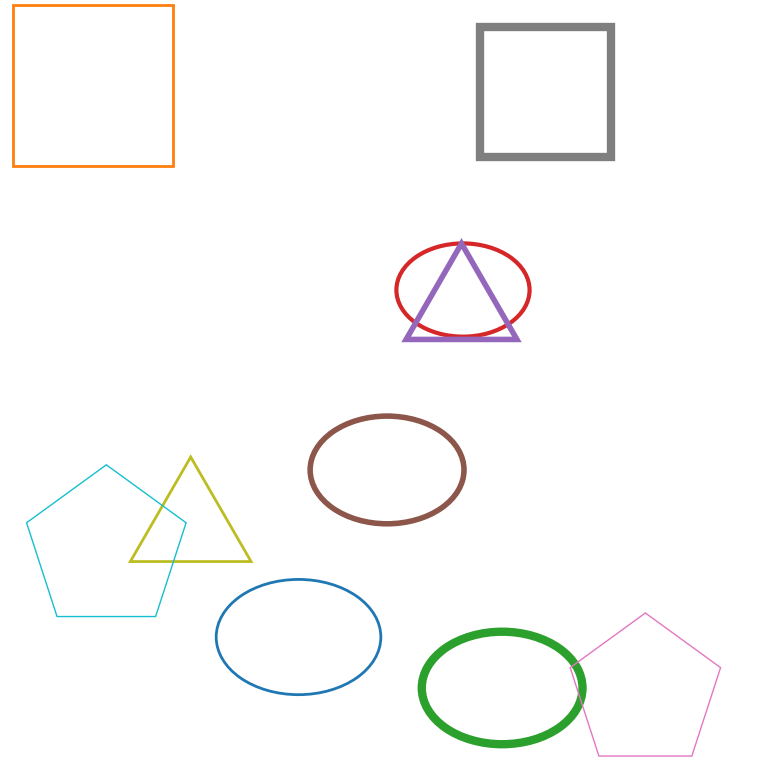[{"shape": "oval", "thickness": 1, "radius": 0.53, "center": [0.388, 0.173]}, {"shape": "square", "thickness": 1, "radius": 0.52, "center": [0.121, 0.889]}, {"shape": "oval", "thickness": 3, "radius": 0.52, "center": [0.652, 0.107]}, {"shape": "oval", "thickness": 1.5, "radius": 0.43, "center": [0.601, 0.623]}, {"shape": "triangle", "thickness": 2, "radius": 0.42, "center": [0.599, 0.601]}, {"shape": "oval", "thickness": 2, "radius": 0.5, "center": [0.503, 0.39]}, {"shape": "pentagon", "thickness": 0.5, "radius": 0.51, "center": [0.838, 0.101]}, {"shape": "square", "thickness": 3, "radius": 0.42, "center": [0.709, 0.881]}, {"shape": "triangle", "thickness": 1, "radius": 0.45, "center": [0.248, 0.316]}, {"shape": "pentagon", "thickness": 0.5, "radius": 0.54, "center": [0.138, 0.287]}]